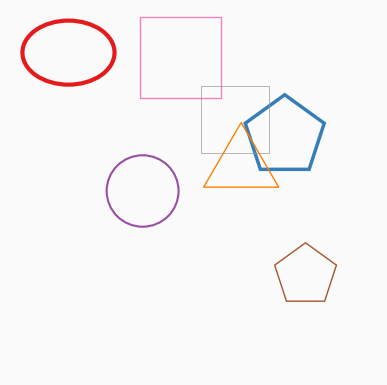[{"shape": "oval", "thickness": 3, "radius": 0.59, "center": [0.177, 0.863]}, {"shape": "pentagon", "thickness": 2.5, "radius": 0.54, "center": [0.735, 0.647]}, {"shape": "circle", "thickness": 1.5, "radius": 0.46, "center": [0.368, 0.504]}, {"shape": "triangle", "thickness": 1, "radius": 0.56, "center": [0.622, 0.57]}, {"shape": "pentagon", "thickness": 1, "radius": 0.42, "center": [0.789, 0.286]}, {"shape": "square", "thickness": 1, "radius": 0.52, "center": [0.467, 0.85]}, {"shape": "square", "thickness": 0.5, "radius": 0.44, "center": [0.607, 0.69]}]